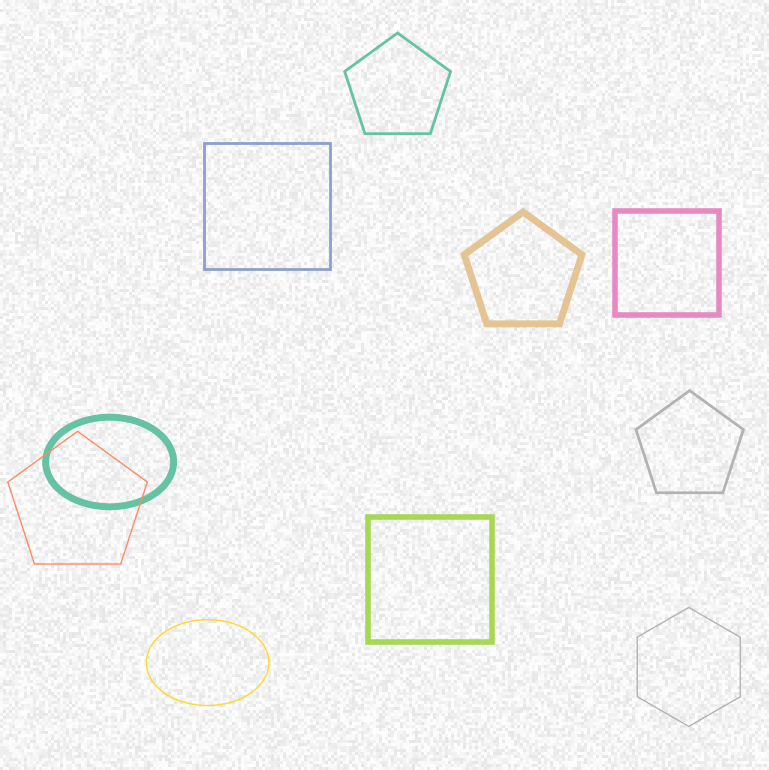[{"shape": "pentagon", "thickness": 1, "radius": 0.36, "center": [0.516, 0.885]}, {"shape": "oval", "thickness": 2.5, "radius": 0.42, "center": [0.142, 0.4]}, {"shape": "pentagon", "thickness": 0.5, "radius": 0.48, "center": [0.101, 0.345]}, {"shape": "square", "thickness": 1, "radius": 0.41, "center": [0.347, 0.733]}, {"shape": "square", "thickness": 2, "radius": 0.34, "center": [0.867, 0.658]}, {"shape": "square", "thickness": 2, "radius": 0.4, "center": [0.559, 0.247]}, {"shape": "oval", "thickness": 0.5, "radius": 0.4, "center": [0.27, 0.139]}, {"shape": "pentagon", "thickness": 2.5, "radius": 0.4, "center": [0.679, 0.644]}, {"shape": "hexagon", "thickness": 0.5, "radius": 0.39, "center": [0.894, 0.134]}, {"shape": "pentagon", "thickness": 1, "radius": 0.37, "center": [0.896, 0.419]}]